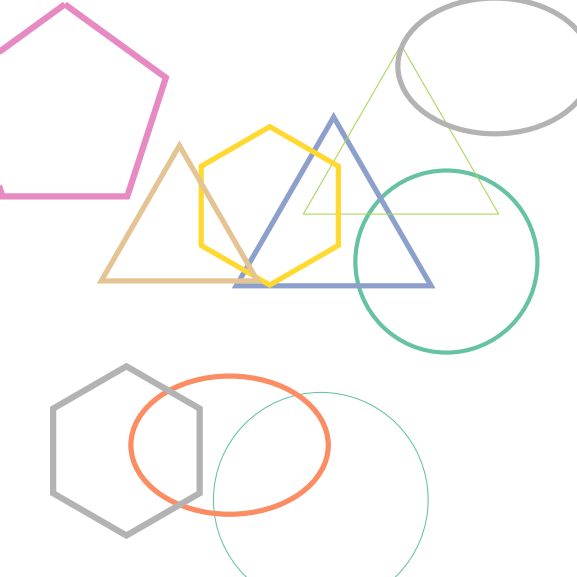[{"shape": "circle", "thickness": 0.5, "radius": 0.93, "center": [0.556, 0.134]}, {"shape": "circle", "thickness": 2, "radius": 0.79, "center": [0.773, 0.546]}, {"shape": "oval", "thickness": 2.5, "radius": 0.85, "center": [0.398, 0.228]}, {"shape": "triangle", "thickness": 2.5, "radius": 0.97, "center": [0.578, 0.602]}, {"shape": "pentagon", "thickness": 3, "radius": 0.92, "center": [0.112, 0.808]}, {"shape": "triangle", "thickness": 0.5, "radius": 0.98, "center": [0.694, 0.726]}, {"shape": "hexagon", "thickness": 2.5, "radius": 0.69, "center": [0.467, 0.643]}, {"shape": "triangle", "thickness": 2.5, "radius": 0.78, "center": [0.311, 0.591]}, {"shape": "hexagon", "thickness": 3, "radius": 0.73, "center": [0.219, 0.218]}, {"shape": "oval", "thickness": 2.5, "radius": 0.84, "center": [0.857, 0.885]}]